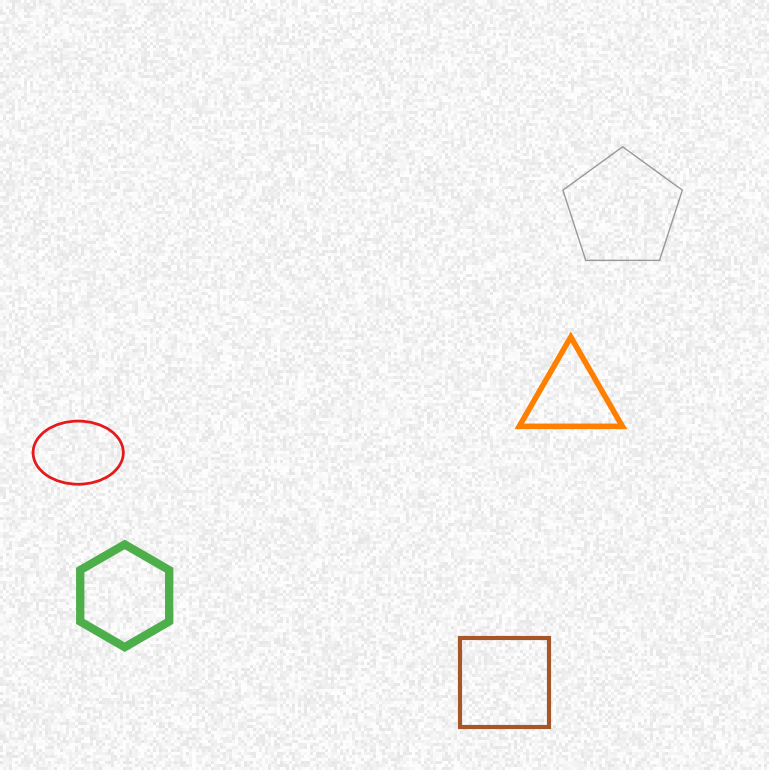[{"shape": "oval", "thickness": 1, "radius": 0.29, "center": [0.102, 0.412]}, {"shape": "hexagon", "thickness": 3, "radius": 0.33, "center": [0.162, 0.226]}, {"shape": "triangle", "thickness": 2, "radius": 0.39, "center": [0.741, 0.485]}, {"shape": "square", "thickness": 1.5, "radius": 0.29, "center": [0.655, 0.114]}, {"shape": "pentagon", "thickness": 0.5, "radius": 0.41, "center": [0.809, 0.728]}]